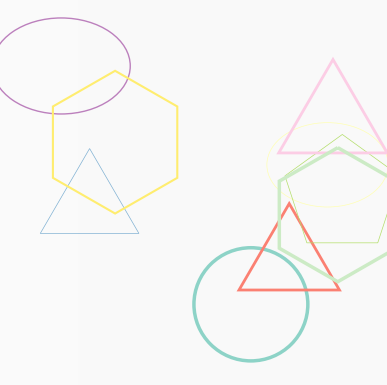[{"shape": "circle", "thickness": 2.5, "radius": 0.73, "center": [0.647, 0.21]}, {"shape": "oval", "thickness": 0.5, "radius": 0.78, "center": [0.845, 0.572]}, {"shape": "triangle", "thickness": 2, "radius": 0.75, "center": [0.746, 0.322]}, {"shape": "triangle", "thickness": 0.5, "radius": 0.74, "center": [0.231, 0.467]}, {"shape": "pentagon", "thickness": 0.5, "radius": 0.78, "center": [0.883, 0.495]}, {"shape": "triangle", "thickness": 2, "radius": 0.81, "center": [0.859, 0.684]}, {"shape": "oval", "thickness": 1, "radius": 0.89, "center": [0.158, 0.829]}, {"shape": "hexagon", "thickness": 2.5, "radius": 0.87, "center": [0.872, 0.442]}, {"shape": "hexagon", "thickness": 1.5, "radius": 0.93, "center": [0.297, 0.631]}]